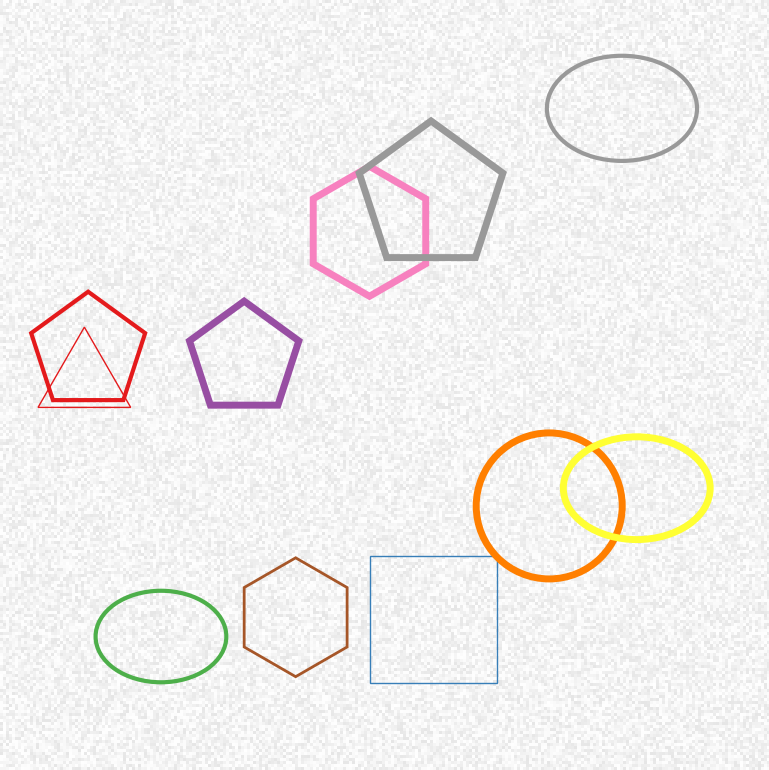[{"shape": "pentagon", "thickness": 1.5, "radius": 0.39, "center": [0.114, 0.543]}, {"shape": "triangle", "thickness": 0.5, "radius": 0.35, "center": [0.11, 0.506]}, {"shape": "square", "thickness": 0.5, "radius": 0.41, "center": [0.563, 0.195]}, {"shape": "oval", "thickness": 1.5, "radius": 0.42, "center": [0.209, 0.173]}, {"shape": "pentagon", "thickness": 2.5, "radius": 0.37, "center": [0.317, 0.534]}, {"shape": "circle", "thickness": 2.5, "radius": 0.47, "center": [0.713, 0.343]}, {"shape": "oval", "thickness": 2.5, "radius": 0.48, "center": [0.827, 0.366]}, {"shape": "hexagon", "thickness": 1, "radius": 0.39, "center": [0.384, 0.198]}, {"shape": "hexagon", "thickness": 2.5, "radius": 0.42, "center": [0.48, 0.7]}, {"shape": "oval", "thickness": 1.5, "radius": 0.49, "center": [0.808, 0.859]}, {"shape": "pentagon", "thickness": 2.5, "radius": 0.49, "center": [0.56, 0.745]}]